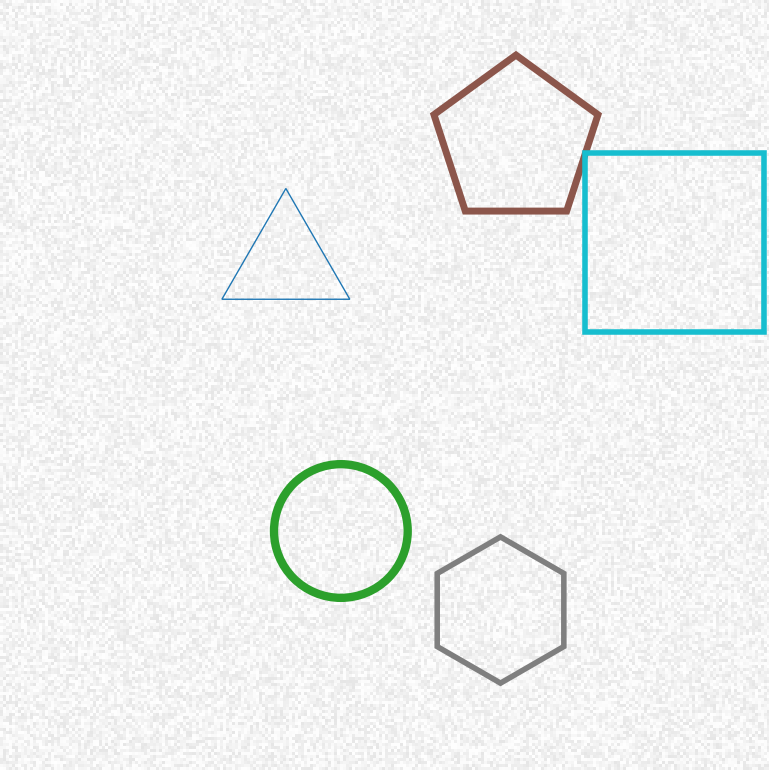[{"shape": "triangle", "thickness": 0.5, "radius": 0.48, "center": [0.371, 0.659]}, {"shape": "circle", "thickness": 3, "radius": 0.43, "center": [0.443, 0.31]}, {"shape": "pentagon", "thickness": 2.5, "radius": 0.56, "center": [0.67, 0.816]}, {"shape": "hexagon", "thickness": 2, "radius": 0.47, "center": [0.65, 0.208]}, {"shape": "square", "thickness": 2, "radius": 0.58, "center": [0.876, 0.685]}]